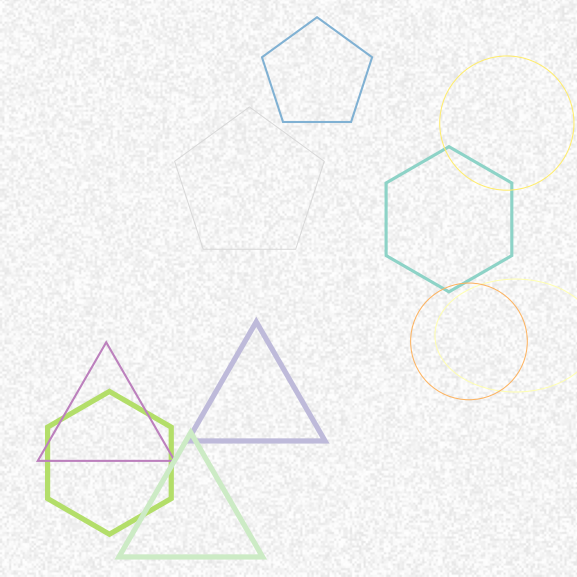[{"shape": "hexagon", "thickness": 1.5, "radius": 0.63, "center": [0.777, 0.619]}, {"shape": "oval", "thickness": 0.5, "radius": 0.7, "center": [0.893, 0.418]}, {"shape": "triangle", "thickness": 2.5, "radius": 0.69, "center": [0.444, 0.304]}, {"shape": "pentagon", "thickness": 1, "radius": 0.5, "center": [0.549, 0.869]}, {"shape": "circle", "thickness": 0.5, "radius": 0.51, "center": [0.812, 0.408]}, {"shape": "hexagon", "thickness": 2.5, "radius": 0.62, "center": [0.189, 0.198]}, {"shape": "pentagon", "thickness": 0.5, "radius": 0.68, "center": [0.432, 0.678]}, {"shape": "triangle", "thickness": 1, "radius": 0.68, "center": [0.184, 0.27]}, {"shape": "triangle", "thickness": 2.5, "radius": 0.72, "center": [0.33, 0.107]}, {"shape": "circle", "thickness": 0.5, "radius": 0.58, "center": [0.878, 0.786]}]